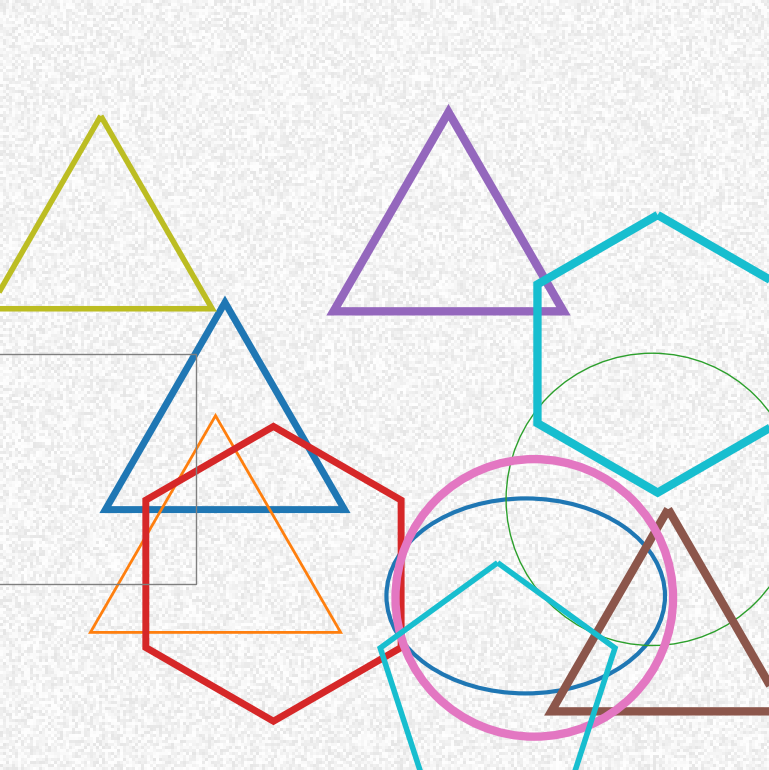[{"shape": "triangle", "thickness": 2.5, "radius": 0.9, "center": [0.292, 0.428]}, {"shape": "oval", "thickness": 1.5, "radius": 0.9, "center": [0.683, 0.226]}, {"shape": "triangle", "thickness": 1, "radius": 0.94, "center": [0.28, 0.273]}, {"shape": "circle", "thickness": 0.5, "radius": 0.95, "center": [0.847, 0.351]}, {"shape": "hexagon", "thickness": 2.5, "radius": 0.96, "center": [0.355, 0.255]}, {"shape": "triangle", "thickness": 3, "radius": 0.86, "center": [0.582, 0.682]}, {"shape": "triangle", "thickness": 3, "radius": 0.88, "center": [0.868, 0.164]}, {"shape": "circle", "thickness": 3, "radius": 0.9, "center": [0.694, 0.224]}, {"shape": "square", "thickness": 0.5, "radius": 0.75, "center": [0.106, 0.391]}, {"shape": "triangle", "thickness": 2, "radius": 0.83, "center": [0.131, 0.683]}, {"shape": "pentagon", "thickness": 2, "radius": 0.8, "center": [0.646, 0.109]}, {"shape": "hexagon", "thickness": 3, "radius": 0.9, "center": [0.854, 0.541]}]